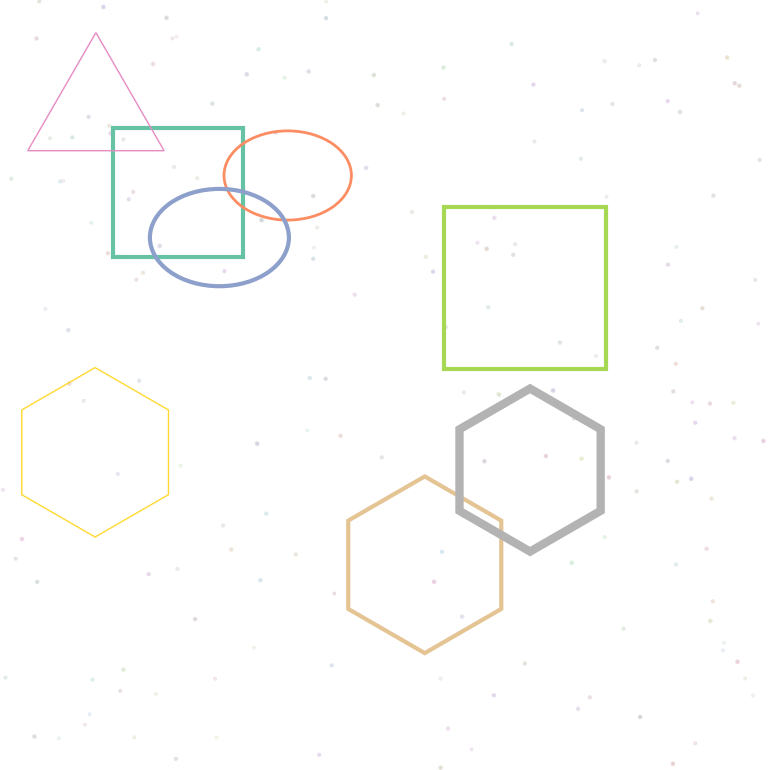[{"shape": "square", "thickness": 1.5, "radius": 0.42, "center": [0.231, 0.75]}, {"shape": "oval", "thickness": 1, "radius": 0.41, "center": [0.374, 0.772]}, {"shape": "oval", "thickness": 1.5, "radius": 0.45, "center": [0.285, 0.691]}, {"shape": "triangle", "thickness": 0.5, "radius": 0.51, "center": [0.125, 0.855]}, {"shape": "square", "thickness": 1.5, "radius": 0.53, "center": [0.682, 0.626]}, {"shape": "hexagon", "thickness": 0.5, "radius": 0.55, "center": [0.124, 0.413]}, {"shape": "hexagon", "thickness": 1.5, "radius": 0.57, "center": [0.552, 0.267]}, {"shape": "hexagon", "thickness": 3, "radius": 0.53, "center": [0.688, 0.39]}]